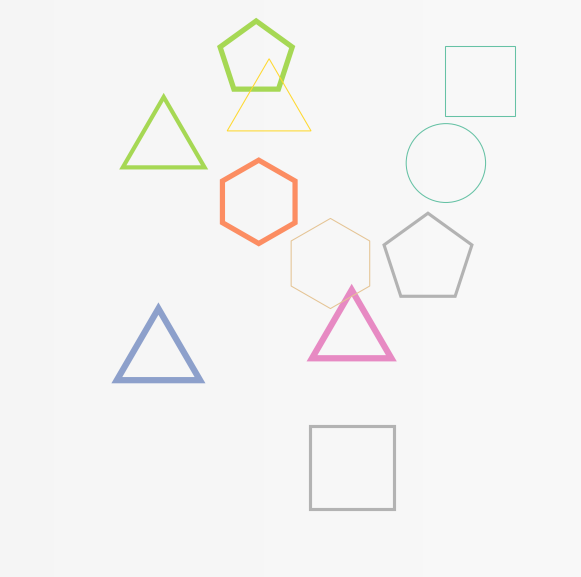[{"shape": "square", "thickness": 0.5, "radius": 0.3, "center": [0.826, 0.859]}, {"shape": "circle", "thickness": 0.5, "radius": 0.34, "center": [0.767, 0.717]}, {"shape": "hexagon", "thickness": 2.5, "radius": 0.36, "center": [0.445, 0.65]}, {"shape": "triangle", "thickness": 3, "radius": 0.41, "center": [0.273, 0.382]}, {"shape": "triangle", "thickness": 3, "radius": 0.39, "center": [0.605, 0.418]}, {"shape": "pentagon", "thickness": 2.5, "radius": 0.33, "center": [0.441, 0.898]}, {"shape": "triangle", "thickness": 2, "radius": 0.41, "center": [0.282, 0.75]}, {"shape": "triangle", "thickness": 0.5, "radius": 0.42, "center": [0.463, 0.814]}, {"shape": "hexagon", "thickness": 0.5, "radius": 0.39, "center": [0.568, 0.543]}, {"shape": "square", "thickness": 1.5, "radius": 0.36, "center": [0.605, 0.189]}, {"shape": "pentagon", "thickness": 1.5, "radius": 0.4, "center": [0.736, 0.55]}]